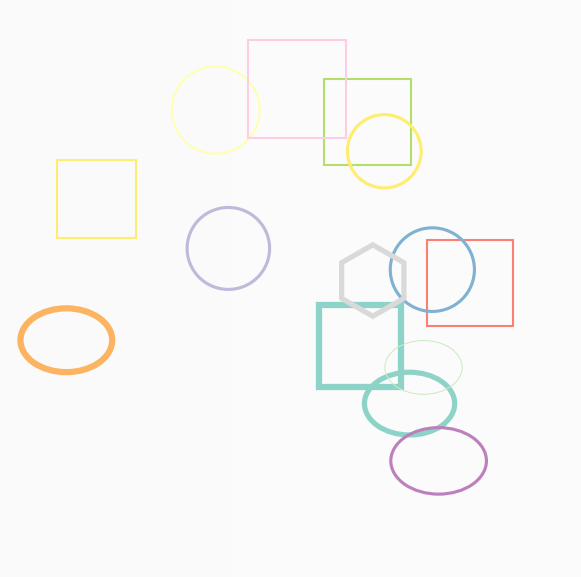[{"shape": "oval", "thickness": 2.5, "radius": 0.39, "center": [0.705, 0.3]}, {"shape": "square", "thickness": 3, "radius": 0.35, "center": [0.619, 0.4]}, {"shape": "circle", "thickness": 1, "radius": 0.38, "center": [0.371, 0.808]}, {"shape": "circle", "thickness": 1.5, "radius": 0.35, "center": [0.393, 0.569]}, {"shape": "square", "thickness": 1, "radius": 0.37, "center": [0.808, 0.509]}, {"shape": "circle", "thickness": 1.5, "radius": 0.36, "center": [0.744, 0.532]}, {"shape": "oval", "thickness": 3, "radius": 0.39, "center": [0.114, 0.41]}, {"shape": "square", "thickness": 1, "radius": 0.37, "center": [0.632, 0.787]}, {"shape": "square", "thickness": 1, "radius": 0.42, "center": [0.511, 0.845]}, {"shape": "hexagon", "thickness": 2.5, "radius": 0.31, "center": [0.641, 0.513]}, {"shape": "oval", "thickness": 1.5, "radius": 0.41, "center": [0.755, 0.201]}, {"shape": "oval", "thickness": 0.5, "radius": 0.33, "center": [0.729, 0.363]}, {"shape": "circle", "thickness": 1.5, "radius": 0.32, "center": [0.661, 0.737]}, {"shape": "square", "thickness": 1, "radius": 0.34, "center": [0.166, 0.655]}]